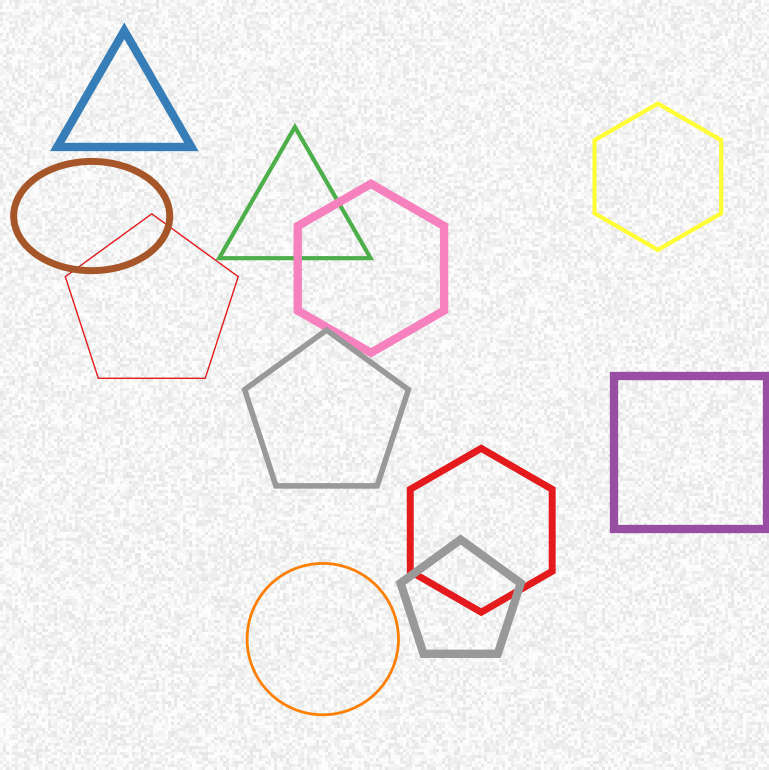[{"shape": "hexagon", "thickness": 2.5, "radius": 0.53, "center": [0.625, 0.311]}, {"shape": "pentagon", "thickness": 0.5, "radius": 0.59, "center": [0.197, 0.604]}, {"shape": "triangle", "thickness": 3, "radius": 0.5, "center": [0.161, 0.859]}, {"shape": "triangle", "thickness": 1.5, "radius": 0.57, "center": [0.383, 0.721]}, {"shape": "square", "thickness": 3, "radius": 0.5, "center": [0.896, 0.412]}, {"shape": "circle", "thickness": 1, "radius": 0.49, "center": [0.419, 0.17]}, {"shape": "hexagon", "thickness": 1.5, "radius": 0.47, "center": [0.854, 0.77]}, {"shape": "oval", "thickness": 2.5, "radius": 0.51, "center": [0.119, 0.719]}, {"shape": "hexagon", "thickness": 3, "radius": 0.55, "center": [0.482, 0.652]}, {"shape": "pentagon", "thickness": 3, "radius": 0.41, "center": [0.598, 0.217]}, {"shape": "pentagon", "thickness": 2, "radius": 0.56, "center": [0.424, 0.459]}]